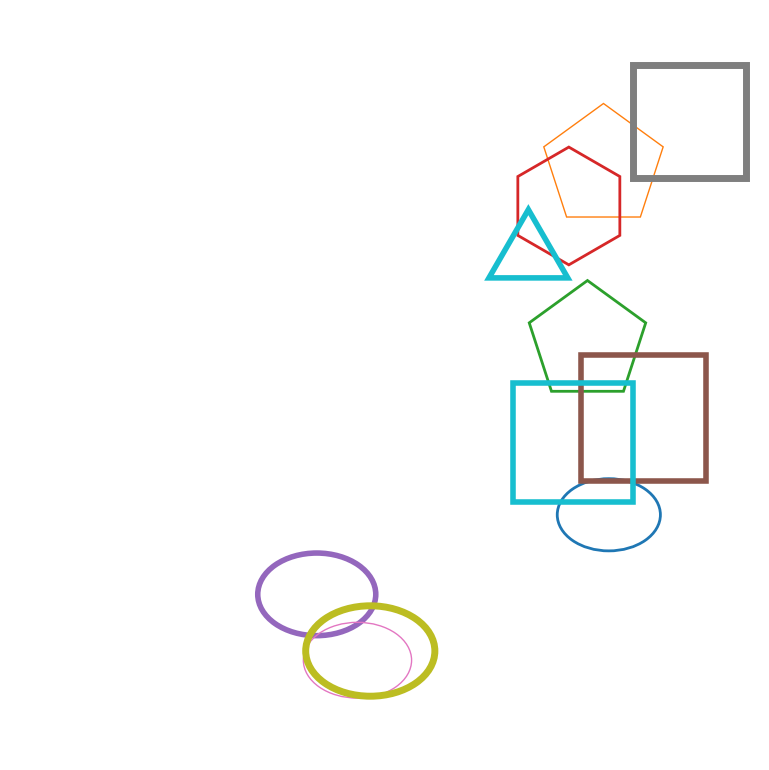[{"shape": "oval", "thickness": 1, "radius": 0.33, "center": [0.791, 0.331]}, {"shape": "pentagon", "thickness": 0.5, "radius": 0.41, "center": [0.784, 0.784]}, {"shape": "pentagon", "thickness": 1, "radius": 0.4, "center": [0.763, 0.556]}, {"shape": "hexagon", "thickness": 1, "radius": 0.38, "center": [0.739, 0.733]}, {"shape": "oval", "thickness": 2, "radius": 0.38, "center": [0.411, 0.228]}, {"shape": "square", "thickness": 2, "radius": 0.41, "center": [0.836, 0.457]}, {"shape": "oval", "thickness": 0.5, "radius": 0.35, "center": [0.464, 0.143]}, {"shape": "square", "thickness": 2.5, "radius": 0.37, "center": [0.895, 0.842]}, {"shape": "oval", "thickness": 2.5, "radius": 0.42, "center": [0.481, 0.155]}, {"shape": "square", "thickness": 2, "radius": 0.39, "center": [0.744, 0.425]}, {"shape": "triangle", "thickness": 2, "radius": 0.3, "center": [0.686, 0.669]}]